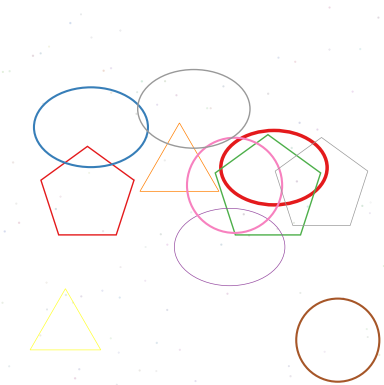[{"shape": "pentagon", "thickness": 1, "radius": 0.64, "center": [0.227, 0.493]}, {"shape": "oval", "thickness": 2.5, "radius": 0.69, "center": [0.712, 0.565]}, {"shape": "oval", "thickness": 1.5, "radius": 0.74, "center": [0.236, 0.67]}, {"shape": "pentagon", "thickness": 1, "radius": 0.72, "center": [0.696, 0.506]}, {"shape": "oval", "thickness": 0.5, "radius": 0.72, "center": [0.596, 0.358]}, {"shape": "triangle", "thickness": 0.5, "radius": 0.59, "center": [0.466, 0.562]}, {"shape": "triangle", "thickness": 0.5, "radius": 0.53, "center": [0.17, 0.144]}, {"shape": "circle", "thickness": 1.5, "radius": 0.54, "center": [0.877, 0.116]}, {"shape": "circle", "thickness": 1.5, "radius": 0.62, "center": [0.609, 0.519]}, {"shape": "oval", "thickness": 1, "radius": 0.73, "center": [0.503, 0.717]}, {"shape": "pentagon", "thickness": 0.5, "radius": 0.63, "center": [0.835, 0.516]}]